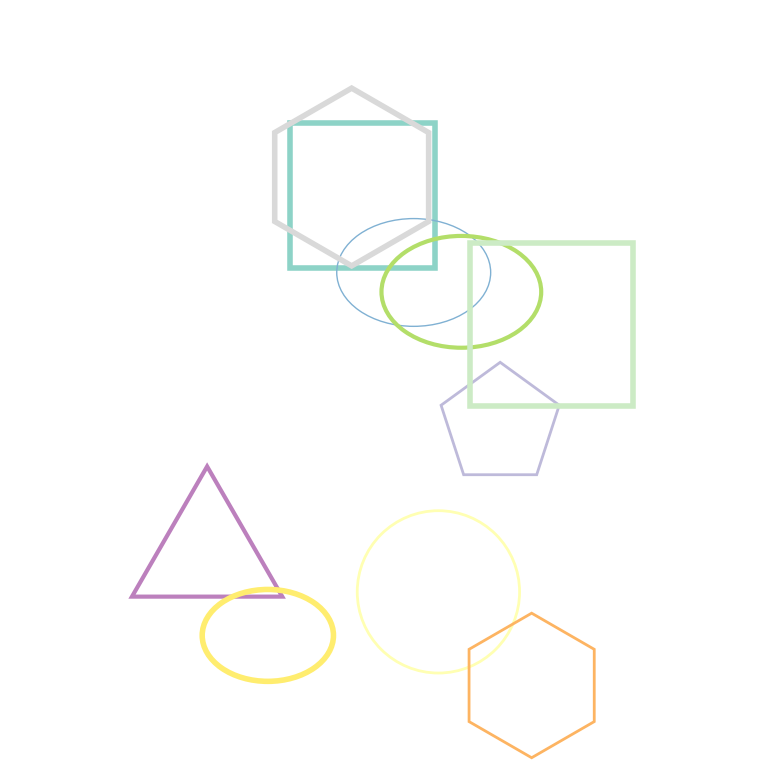[{"shape": "square", "thickness": 2, "radius": 0.47, "center": [0.47, 0.746]}, {"shape": "circle", "thickness": 1, "radius": 0.53, "center": [0.569, 0.231]}, {"shape": "pentagon", "thickness": 1, "radius": 0.4, "center": [0.65, 0.449]}, {"shape": "oval", "thickness": 0.5, "radius": 0.5, "center": [0.537, 0.646]}, {"shape": "hexagon", "thickness": 1, "radius": 0.47, "center": [0.69, 0.11]}, {"shape": "oval", "thickness": 1.5, "radius": 0.52, "center": [0.599, 0.621]}, {"shape": "hexagon", "thickness": 2, "radius": 0.58, "center": [0.457, 0.77]}, {"shape": "triangle", "thickness": 1.5, "radius": 0.56, "center": [0.269, 0.282]}, {"shape": "square", "thickness": 2, "radius": 0.53, "center": [0.717, 0.579]}, {"shape": "oval", "thickness": 2, "radius": 0.43, "center": [0.348, 0.175]}]